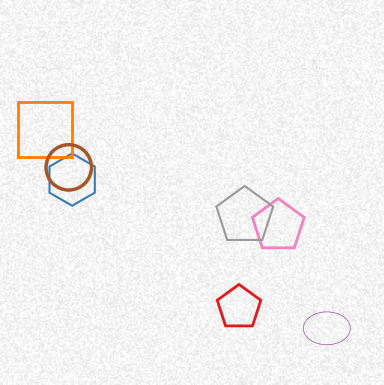[{"shape": "pentagon", "thickness": 2, "radius": 0.3, "center": [0.621, 0.202]}, {"shape": "hexagon", "thickness": 1.5, "radius": 0.34, "center": [0.187, 0.534]}, {"shape": "oval", "thickness": 0.5, "radius": 0.31, "center": [0.849, 0.147]}, {"shape": "square", "thickness": 2, "radius": 0.36, "center": [0.117, 0.664]}, {"shape": "circle", "thickness": 2.5, "radius": 0.29, "center": [0.179, 0.565]}, {"shape": "pentagon", "thickness": 2, "radius": 0.35, "center": [0.723, 0.414]}, {"shape": "pentagon", "thickness": 1.5, "radius": 0.39, "center": [0.636, 0.439]}]